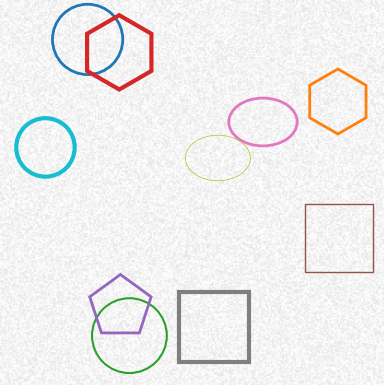[{"shape": "circle", "thickness": 2, "radius": 0.46, "center": [0.228, 0.898]}, {"shape": "hexagon", "thickness": 2, "radius": 0.42, "center": [0.878, 0.736]}, {"shape": "circle", "thickness": 1.5, "radius": 0.49, "center": [0.336, 0.128]}, {"shape": "hexagon", "thickness": 3, "radius": 0.48, "center": [0.31, 0.864]}, {"shape": "pentagon", "thickness": 2, "radius": 0.42, "center": [0.313, 0.203]}, {"shape": "square", "thickness": 1, "radius": 0.44, "center": [0.88, 0.382]}, {"shape": "oval", "thickness": 2, "radius": 0.44, "center": [0.683, 0.683]}, {"shape": "square", "thickness": 3, "radius": 0.45, "center": [0.557, 0.151]}, {"shape": "oval", "thickness": 0.5, "radius": 0.42, "center": [0.566, 0.59]}, {"shape": "circle", "thickness": 3, "radius": 0.38, "center": [0.118, 0.617]}]